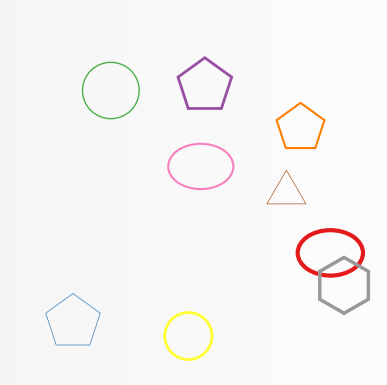[{"shape": "oval", "thickness": 3, "radius": 0.42, "center": [0.852, 0.343]}, {"shape": "pentagon", "thickness": 0.5, "radius": 0.37, "center": [0.188, 0.164]}, {"shape": "circle", "thickness": 1, "radius": 0.37, "center": [0.286, 0.765]}, {"shape": "pentagon", "thickness": 2, "radius": 0.36, "center": [0.529, 0.777]}, {"shape": "pentagon", "thickness": 1.5, "radius": 0.32, "center": [0.776, 0.668]}, {"shape": "circle", "thickness": 2, "radius": 0.3, "center": [0.486, 0.127]}, {"shape": "triangle", "thickness": 0.5, "radius": 0.29, "center": [0.739, 0.5]}, {"shape": "oval", "thickness": 1.5, "radius": 0.42, "center": [0.518, 0.568]}, {"shape": "hexagon", "thickness": 2.5, "radius": 0.36, "center": [0.888, 0.259]}]